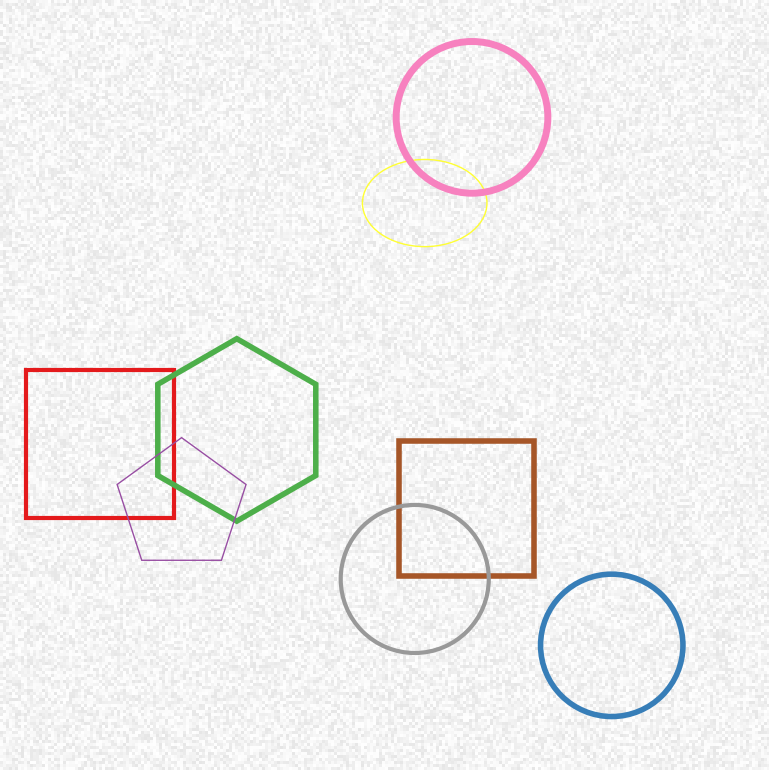[{"shape": "square", "thickness": 1.5, "radius": 0.48, "center": [0.13, 0.423]}, {"shape": "circle", "thickness": 2, "radius": 0.46, "center": [0.794, 0.162]}, {"shape": "hexagon", "thickness": 2, "radius": 0.59, "center": [0.308, 0.442]}, {"shape": "pentagon", "thickness": 0.5, "radius": 0.44, "center": [0.236, 0.344]}, {"shape": "oval", "thickness": 0.5, "radius": 0.4, "center": [0.552, 0.736]}, {"shape": "square", "thickness": 2, "radius": 0.44, "center": [0.606, 0.34]}, {"shape": "circle", "thickness": 2.5, "radius": 0.49, "center": [0.613, 0.848]}, {"shape": "circle", "thickness": 1.5, "radius": 0.48, "center": [0.539, 0.248]}]